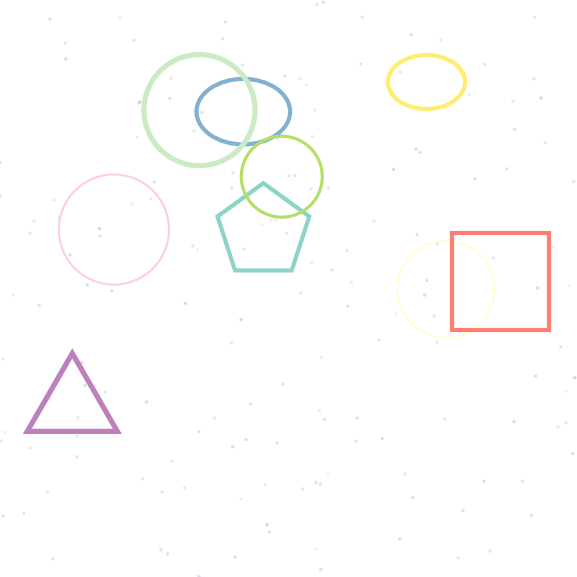[{"shape": "pentagon", "thickness": 2, "radius": 0.42, "center": [0.456, 0.598]}, {"shape": "circle", "thickness": 0.5, "radius": 0.42, "center": [0.772, 0.498]}, {"shape": "square", "thickness": 2, "radius": 0.42, "center": [0.867, 0.512]}, {"shape": "oval", "thickness": 2, "radius": 0.41, "center": [0.421, 0.806]}, {"shape": "circle", "thickness": 1.5, "radius": 0.35, "center": [0.488, 0.693]}, {"shape": "circle", "thickness": 1, "radius": 0.48, "center": [0.197, 0.602]}, {"shape": "triangle", "thickness": 2.5, "radius": 0.45, "center": [0.125, 0.297]}, {"shape": "circle", "thickness": 2.5, "radius": 0.48, "center": [0.345, 0.808]}, {"shape": "oval", "thickness": 2, "radius": 0.33, "center": [0.739, 0.857]}]